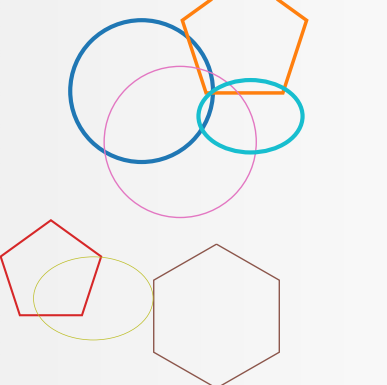[{"shape": "circle", "thickness": 3, "radius": 0.92, "center": [0.365, 0.763]}, {"shape": "pentagon", "thickness": 2.5, "radius": 0.84, "center": [0.631, 0.895]}, {"shape": "pentagon", "thickness": 1.5, "radius": 0.68, "center": [0.131, 0.292]}, {"shape": "hexagon", "thickness": 1, "radius": 0.94, "center": [0.559, 0.179]}, {"shape": "circle", "thickness": 1, "radius": 0.98, "center": [0.465, 0.631]}, {"shape": "oval", "thickness": 0.5, "radius": 0.77, "center": [0.241, 0.225]}, {"shape": "oval", "thickness": 3, "radius": 0.67, "center": [0.646, 0.698]}]